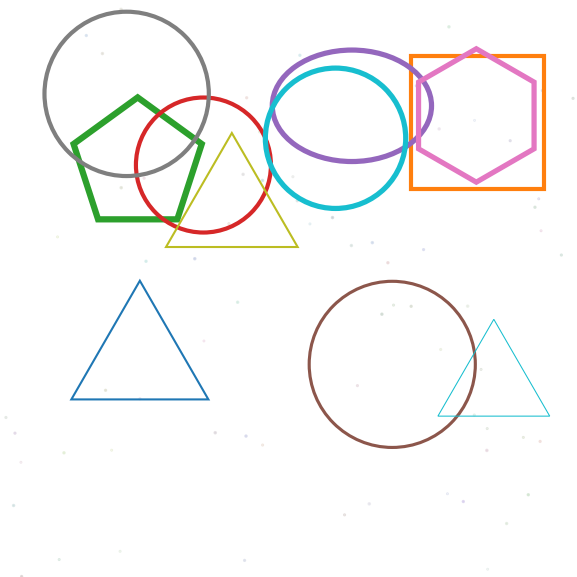[{"shape": "triangle", "thickness": 1, "radius": 0.68, "center": [0.242, 0.376]}, {"shape": "square", "thickness": 2, "radius": 0.58, "center": [0.826, 0.788]}, {"shape": "pentagon", "thickness": 3, "radius": 0.58, "center": [0.238, 0.714]}, {"shape": "circle", "thickness": 2, "radius": 0.58, "center": [0.352, 0.713]}, {"shape": "oval", "thickness": 2.5, "radius": 0.69, "center": [0.609, 0.816]}, {"shape": "circle", "thickness": 1.5, "radius": 0.72, "center": [0.679, 0.368]}, {"shape": "hexagon", "thickness": 2.5, "radius": 0.58, "center": [0.825, 0.799]}, {"shape": "circle", "thickness": 2, "radius": 0.71, "center": [0.219, 0.837]}, {"shape": "triangle", "thickness": 1, "radius": 0.66, "center": [0.401, 0.637]}, {"shape": "circle", "thickness": 2.5, "radius": 0.61, "center": [0.581, 0.76]}, {"shape": "triangle", "thickness": 0.5, "radius": 0.56, "center": [0.855, 0.334]}]